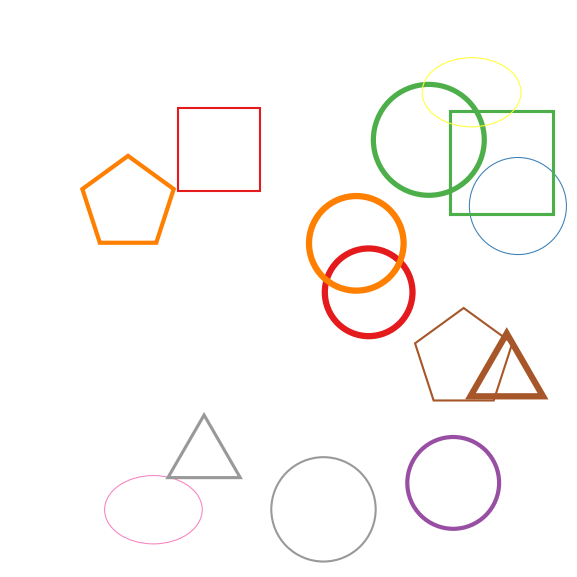[{"shape": "circle", "thickness": 3, "radius": 0.38, "center": [0.638, 0.493]}, {"shape": "square", "thickness": 1, "radius": 0.36, "center": [0.379, 0.74]}, {"shape": "circle", "thickness": 0.5, "radius": 0.42, "center": [0.897, 0.642]}, {"shape": "circle", "thickness": 2.5, "radius": 0.48, "center": [0.743, 0.757]}, {"shape": "square", "thickness": 1.5, "radius": 0.45, "center": [0.868, 0.718]}, {"shape": "circle", "thickness": 2, "radius": 0.4, "center": [0.785, 0.163]}, {"shape": "circle", "thickness": 3, "radius": 0.41, "center": [0.617, 0.578]}, {"shape": "pentagon", "thickness": 2, "radius": 0.42, "center": [0.222, 0.646]}, {"shape": "oval", "thickness": 0.5, "radius": 0.43, "center": [0.817, 0.839]}, {"shape": "triangle", "thickness": 3, "radius": 0.36, "center": [0.877, 0.349]}, {"shape": "pentagon", "thickness": 1, "radius": 0.44, "center": [0.803, 0.377]}, {"shape": "oval", "thickness": 0.5, "radius": 0.42, "center": [0.266, 0.116]}, {"shape": "triangle", "thickness": 1.5, "radius": 0.36, "center": [0.353, 0.208]}, {"shape": "circle", "thickness": 1, "radius": 0.45, "center": [0.56, 0.117]}]